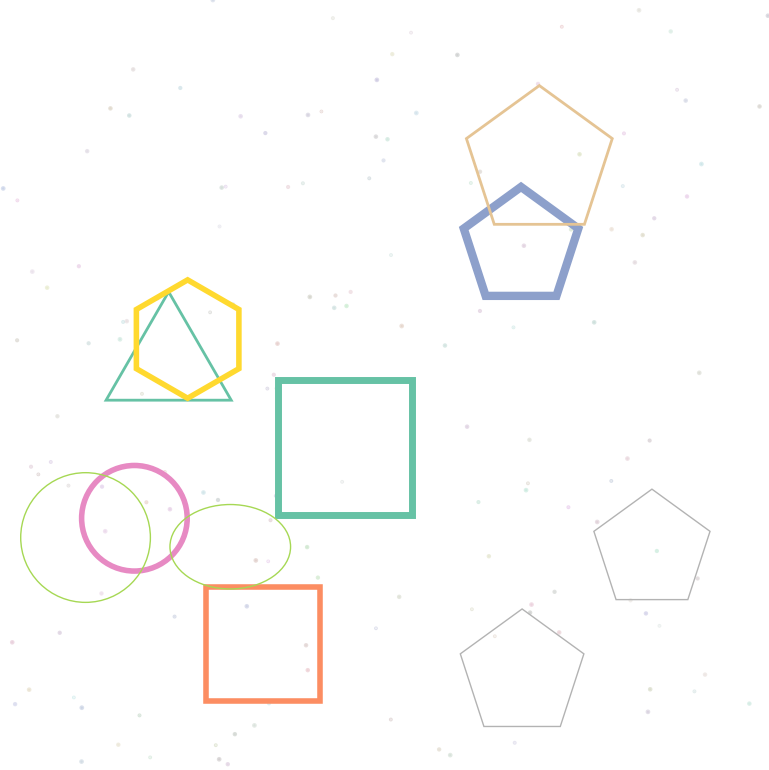[{"shape": "triangle", "thickness": 1, "radius": 0.47, "center": [0.219, 0.527]}, {"shape": "square", "thickness": 2.5, "radius": 0.44, "center": [0.448, 0.419]}, {"shape": "square", "thickness": 2, "radius": 0.37, "center": [0.342, 0.164]}, {"shape": "pentagon", "thickness": 3, "radius": 0.39, "center": [0.677, 0.679]}, {"shape": "circle", "thickness": 2, "radius": 0.34, "center": [0.175, 0.327]}, {"shape": "oval", "thickness": 0.5, "radius": 0.39, "center": [0.299, 0.29]}, {"shape": "circle", "thickness": 0.5, "radius": 0.42, "center": [0.111, 0.302]}, {"shape": "hexagon", "thickness": 2, "radius": 0.38, "center": [0.244, 0.56]}, {"shape": "pentagon", "thickness": 1, "radius": 0.5, "center": [0.7, 0.789]}, {"shape": "pentagon", "thickness": 0.5, "radius": 0.4, "center": [0.847, 0.285]}, {"shape": "pentagon", "thickness": 0.5, "radius": 0.42, "center": [0.678, 0.125]}]